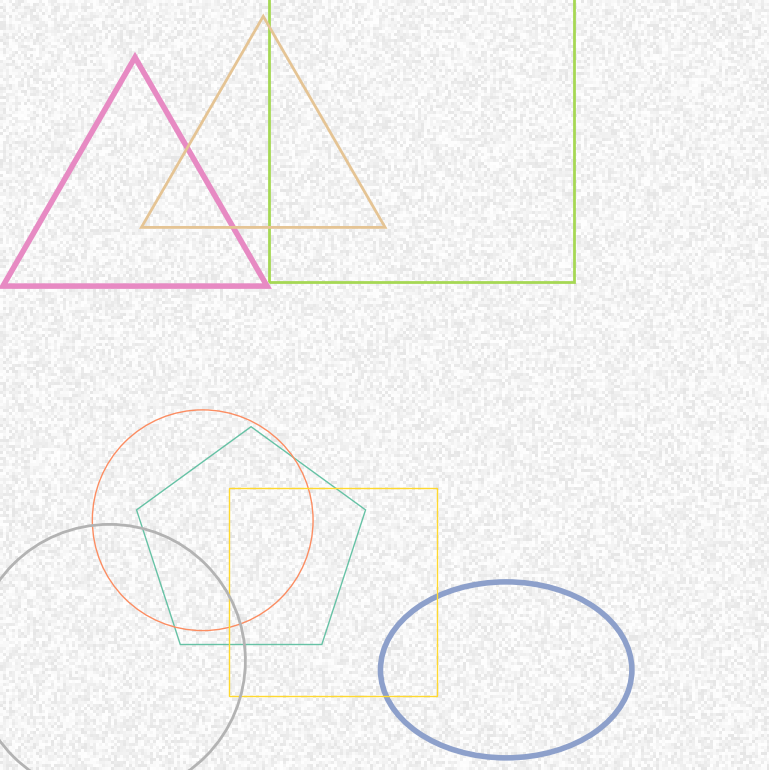[{"shape": "pentagon", "thickness": 0.5, "radius": 0.78, "center": [0.326, 0.289]}, {"shape": "circle", "thickness": 0.5, "radius": 0.72, "center": [0.263, 0.324]}, {"shape": "oval", "thickness": 2, "radius": 0.82, "center": [0.657, 0.13]}, {"shape": "triangle", "thickness": 2, "radius": 0.99, "center": [0.175, 0.727]}, {"shape": "square", "thickness": 1, "radius": 0.99, "center": [0.548, 0.832]}, {"shape": "square", "thickness": 0.5, "radius": 0.68, "center": [0.433, 0.231]}, {"shape": "triangle", "thickness": 1, "radius": 0.91, "center": [0.342, 0.796]}, {"shape": "circle", "thickness": 1, "radius": 0.88, "center": [0.142, 0.142]}]